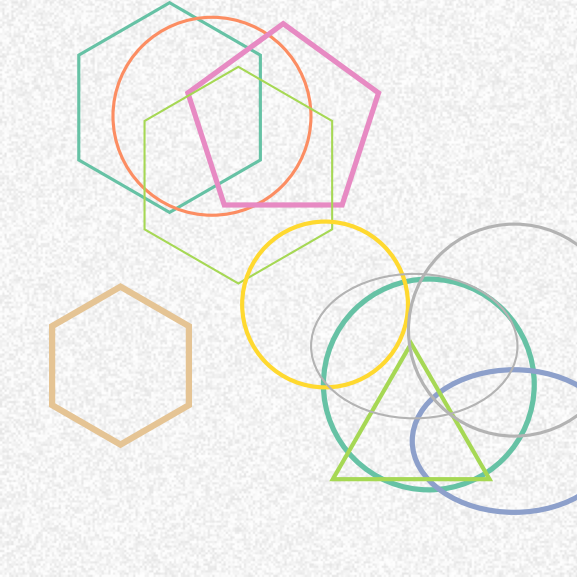[{"shape": "hexagon", "thickness": 1.5, "radius": 0.91, "center": [0.294, 0.813]}, {"shape": "circle", "thickness": 2.5, "radius": 0.91, "center": [0.743, 0.333]}, {"shape": "circle", "thickness": 1.5, "radius": 0.86, "center": [0.367, 0.798]}, {"shape": "oval", "thickness": 2.5, "radius": 0.88, "center": [0.89, 0.235]}, {"shape": "pentagon", "thickness": 2.5, "radius": 0.87, "center": [0.49, 0.785]}, {"shape": "hexagon", "thickness": 1, "radius": 0.94, "center": [0.413, 0.696]}, {"shape": "triangle", "thickness": 2, "radius": 0.78, "center": [0.712, 0.248]}, {"shape": "circle", "thickness": 2, "radius": 0.72, "center": [0.563, 0.472]}, {"shape": "hexagon", "thickness": 3, "radius": 0.68, "center": [0.209, 0.366]}, {"shape": "oval", "thickness": 1, "radius": 0.89, "center": [0.717, 0.4]}, {"shape": "circle", "thickness": 1.5, "radius": 0.92, "center": [0.891, 0.428]}]